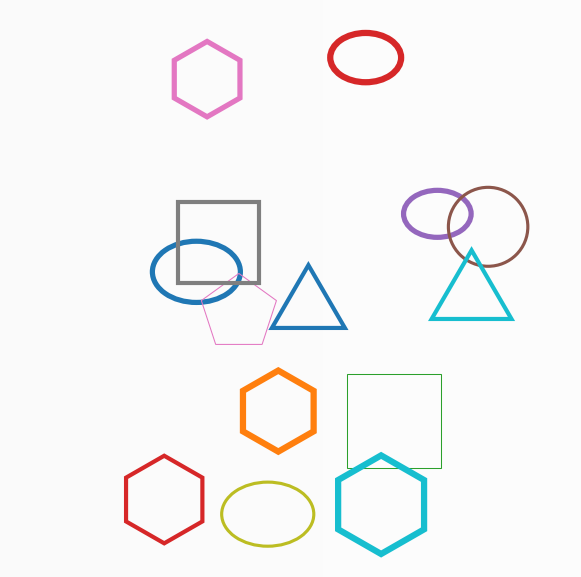[{"shape": "oval", "thickness": 2.5, "radius": 0.38, "center": [0.338, 0.528]}, {"shape": "triangle", "thickness": 2, "radius": 0.36, "center": [0.531, 0.467]}, {"shape": "hexagon", "thickness": 3, "radius": 0.35, "center": [0.479, 0.287]}, {"shape": "square", "thickness": 0.5, "radius": 0.41, "center": [0.677, 0.27]}, {"shape": "hexagon", "thickness": 2, "radius": 0.38, "center": [0.283, 0.134]}, {"shape": "oval", "thickness": 3, "radius": 0.3, "center": [0.629, 0.899]}, {"shape": "oval", "thickness": 2.5, "radius": 0.29, "center": [0.752, 0.629]}, {"shape": "circle", "thickness": 1.5, "radius": 0.34, "center": [0.84, 0.606]}, {"shape": "pentagon", "thickness": 0.5, "radius": 0.34, "center": [0.411, 0.458]}, {"shape": "hexagon", "thickness": 2.5, "radius": 0.33, "center": [0.356, 0.862]}, {"shape": "square", "thickness": 2, "radius": 0.35, "center": [0.376, 0.579]}, {"shape": "oval", "thickness": 1.5, "radius": 0.4, "center": [0.461, 0.109]}, {"shape": "triangle", "thickness": 2, "radius": 0.4, "center": [0.811, 0.486]}, {"shape": "hexagon", "thickness": 3, "radius": 0.43, "center": [0.656, 0.125]}]